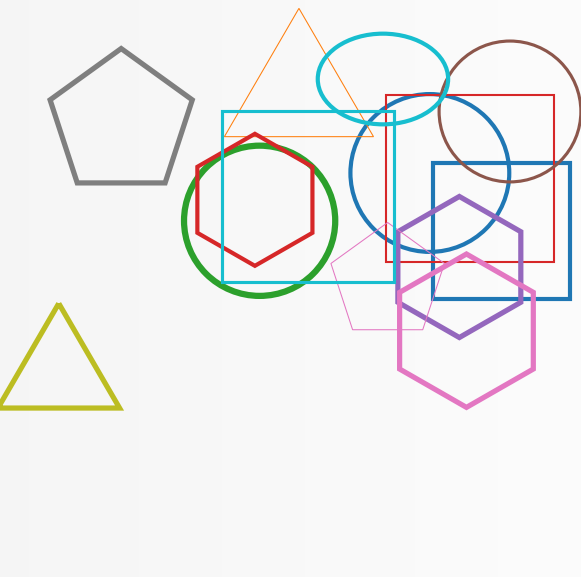[{"shape": "square", "thickness": 2, "radius": 0.59, "center": [0.863, 0.599]}, {"shape": "circle", "thickness": 2, "radius": 0.68, "center": [0.74, 0.7]}, {"shape": "triangle", "thickness": 0.5, "radius": 0.74, "center": [0.514, 0.837]}, {"shape": "circle", "thickness": 3, "radius": 0.65, "center": [0.447, 0.617]}, {"shape": "square", "thickness": 1, "radius": 0.72, "center": [0.809, 0.689]}, {"shape": "hexagon", "thickness": 2, "radius": 0.57, "center": [0.439, 0.653]}, {"shape": "hexagon", "thickness": 2.5, "radius": 0.61, "center": [0.79, 0.537]}, {"shape": "circle", "thickness": 1.5, "radius": 0.61, "center": [0.877, 0.806]}, {"shape": "hexagon", "thickness": 2.5, "radius": 0.66, "center": [0.803, 0.427]}, {"shape": "pentagon", "thickness": 0.5, "radius": 0.51, "center": [0.667, 0.511]}, {"shape": "pentagon", "thickness": 2.5, "radius": 0.64, "center": [0.208, 0.786]}, {"shape": "triangle", "thickness": 2.5, "radius": 0.6, "center": [0.101, 0.353]}, {"shape": "square", "thickness": 1.5, "radius": 0.74, "center": [0.53, 0.659]}, {"shape": "oval", "thickness": 2, "radius": 0.56, "center": [0.659, 0.862]}]